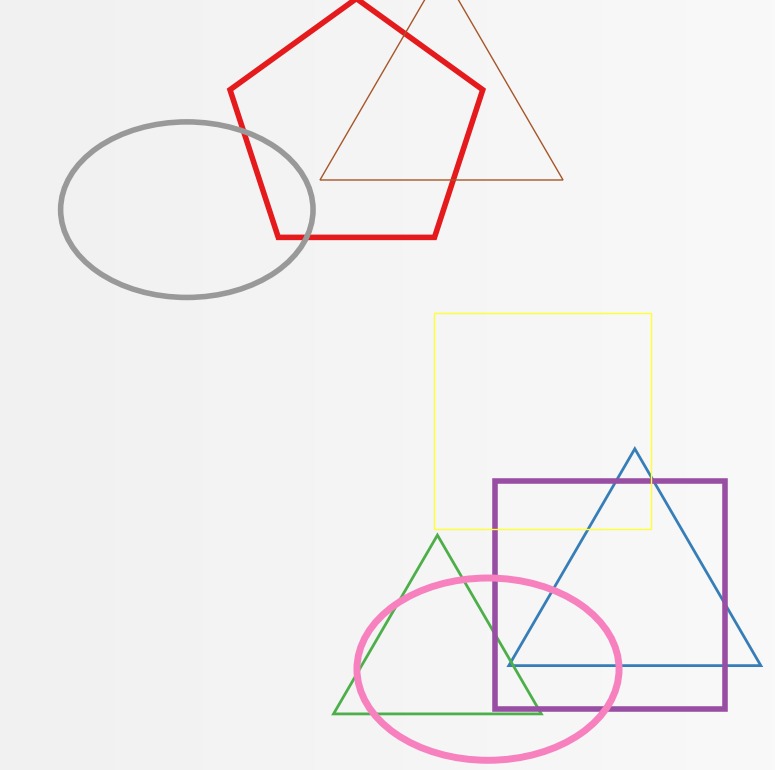[{"shape": "pentagon", "thickness": 2, "radius": 0.86, "center": [0.46, 0.83]}, {"shape": "triangle", "thickness": 1, "radius": 0.94, "center": [0.819, 0.229]}, {"shape": "triangle", "thickness": 1, "radius": 0.77, "center": [0.564, 0.15]}, {"shape": "square", "thickness": 2, "radius": 0.74, "center": [0.787, 0.227]}, {"shape": "square", "thickness": 0.5, "radius": 0.7, "center": [0.7, 0.453]}, {"shape": "triangle", "thickness": 0.5, "radius": 0.91, "center": [0.57, 0.857]}, {"shape": "oval", "thickness": 2.5, "radius": 0.85, "center": [0.63, 0.131]}, {"shape": "oval", "thickness": 2, "radius": 0.81, "center": [0.241, 0.728]}]